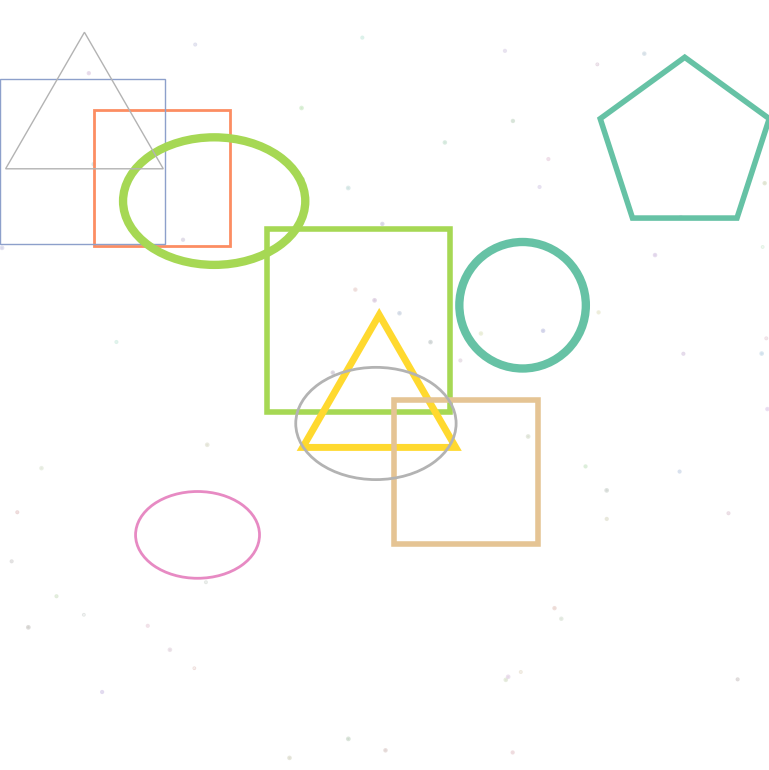[{"shape": "pentagon", "thickness": 2, "radius": 0.58, "center": [0.889, 0.81]}, {"shape": "circle", "thickness": 3, "radius": 0.41, "center": [0.679, 0.604]}, {"shape": "square", "thickness": 1, "radius": 0.44, "center": [0.21, 0.769]}, {"shape": "square", "thickness": 0.5, "radius": 0.54, "center": [0.107, 0.791]}, {"shape": "oval", "thickness": 1, "radius": 0.4, "center": [0.257, 0.305]}, {"shape": "square", "thickness": 2, "radius": 0.59, "center": [0.466, 0.584]}, {"shape": "oval", "thickness": 3, "radius": 0.59, "center": [0.278, 0.739]}, {"shape": "triangle", "thickness": 2.5, "radius": 0.57, "center": [0.493, 0.476]}, {"shape": "square", "thickness": 2, "radius": 0.47, "center": [0.605, 0.387]}, {"shape": "oval", "thickness": 1, "radius": 0.52, "center": [0.488, 0.45]}, {"shape": "triangle", "thickness": 0.5, "radius": 0.59, "center": [0.11, 0.84]}]